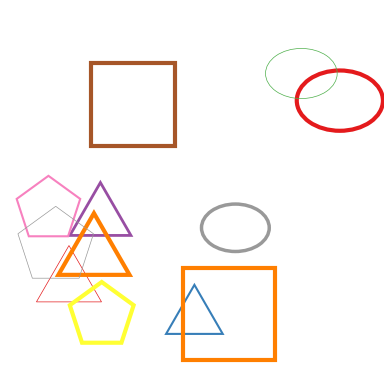[{"shape": "triangle", "thickness": 0.5, "radius": 0.49, "center": [0.179, 0.265]}, {"shape": "oval", "thickness": 3, "radius": 0.56, "center": [0.883, 0.739]}, {"shape": "triangle", "thickness": 1.5, "radius": 0.42, "center": [0.505, 0.175]}, {"shape": "oval", "thickness": 0.5, "radius": 0.47, "center": [0.783, 0.809]}, {"shape": "triangle", "thickness": 2, "radius": 0.46, "center": [0.261, 0.434]}, {"shape": "triangle", "thickness": 3, "radius": 0.53, "center": [0.244, 0.339]}, {"shape": "square", "thickness": 3, "radius": 0.59, "center": [0.595, 0.184]}, {"shape": "pentagon", "thickness": 3, "radius": 0.44, "center": [0.264, 0.18]}, {"shape": "square", "thickness": 3, "radius": 0.54, "center": [0.345, 0.729]}, {"shape": "pentagon", "thickness": 1.5, "radius": 0.43, "center": [0.126, 0.457]}, {"shape": "oval", "thickness": 2.5, "radius": 0.44, "center": [0.611, 0.408]}, {"shape": "pentagon", "thickness": 0.5, "radius": 0.52, "center": [0.145, 0.361]}]